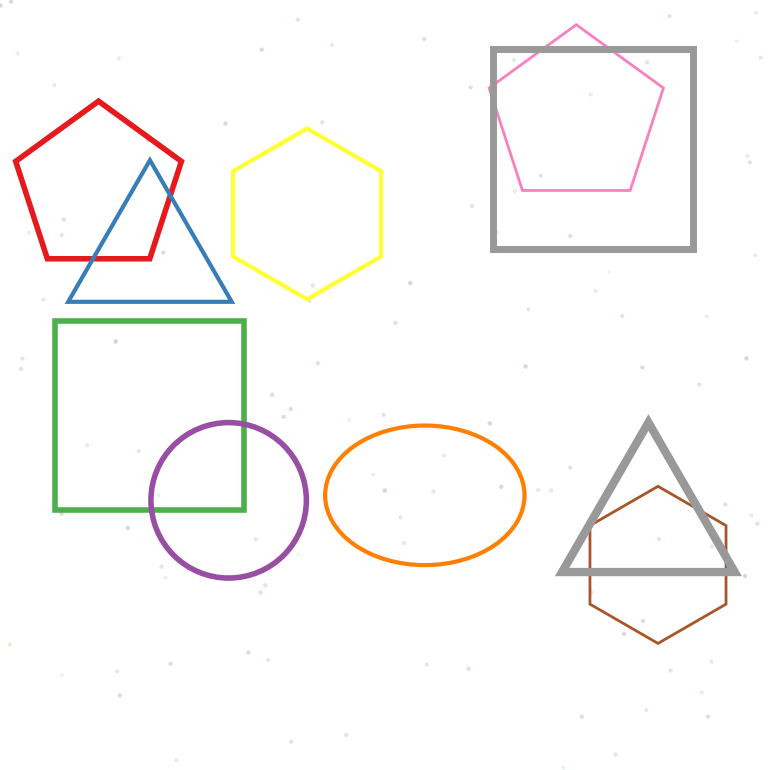[{"shape": "pentagon", "thickness": 2, "radius": 0.57, "center": [0.128, 0.755]}, {"shape": "triangle", "thickness": 1.5, "radius": 0.61, "center": [0.195, 0.669]}, {"shape": "square", "thickness": 2, "radius": 0.61, "center": [0.194, 0.46]}, {"shape": "circle", "thickness": 2, "radius": 0.5, "center": [0.297, 0.35]}, {"shape": "oval", "thickness": 1.5, "radius": 0.65, "center": [0.552, 0.357]}, {"shape": "hexagon", "thickness": 1.5, "radius": 0.55, "center": [0.399, 0.722]}, {"shape": "hexagon", "thickness": 1, "radius": 0.51, "center": [0.855, 0.266]}, {"shape": "pentagon", "thickness": 1, "radius": 0.6, "center": [0.748, 0.849]}, {"shape": "square", "thickness": 2.5, "radius": 0.65, "center": [0.77, 0.807]}, {"shape": "triangle", "thickness": 3, "radius": 0.65, "center": [0.842, 0.322]}]